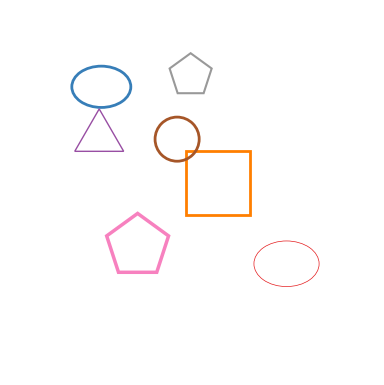[{"shape": "oval", "thickness": 0.5, "radius": 0.42, "center": [0.744, 0.315]}, {"shape": "oval", "thickness": 2, "radius": 0.38, "center": [0.263, 0.775]}, {"shape": "triangle", "thickness": 1, "radius": 0.37, "center": [0.258, 0.644]}, {"shape": "square", "thickness": 2, "radius": 0.42, "center": [0.567, 0.525]}, {"shape": "circle", "thickness": 2, "radius": 0.29, "center": [0.46, 0.639]}, {"shape": "pentagon", "thickness": 2.5, "radius": 0.42, "center": [0.357, 0.361]}, {"shape": "pentagon", "thickness": 1.5, "radius": 0.29, "center": [0.495, 0.804]}]